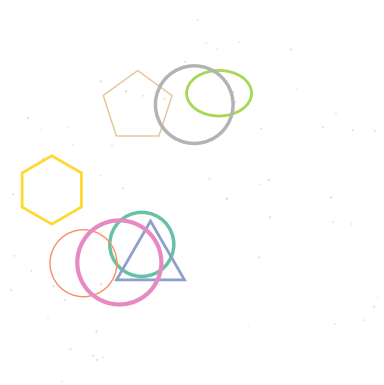[{"shape": "circle", "thickness": 2.5, "radius": 0.42, "center": [0.368, 0.365]}, {"shape": "circle", "thickness": 1, "radius": 0.43, "center": [0.217, 0.316]}, {"shape": "triangle", "thickness": 2, "radius": 0.51, "center": [0.391, 0.324]}, {"shape": "circle", "thickness": 3, "radius": 0.55, "center": [0.31, 0.318]}, {"shape": "oval", "thickness": 2, "radius": 0.42, "center": [0.569, 0.758]}, {"shape": "hexagon", "thickness": 2, "radius": 0.44, "center": [0.134, 0.507]}, {"shape": "pentagon", "thickness": 1, "radius": 0.47, "center": [0.358, 0.723]}, {"shape": "circle", "thickness": 2.5, "radius": 0.5, "center": [0.505, 0.728]}]